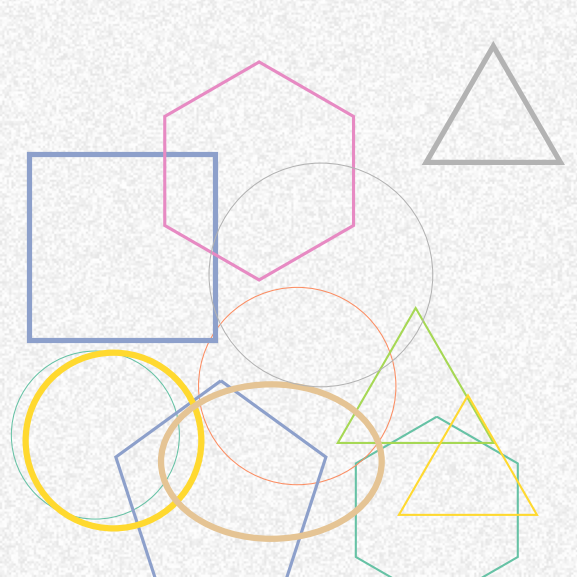[{"shape": "hexagon", "thickness": 1, "radius": 0.81, "center": [0.756, 0.116]}, {"shape": "circle", "thickness": 0.5, "radius": 0.73, "center": [0.165, 0.246]}, {"shape": "circle", "thickness": 0.5, "radius": 0.85, "center": [0.515, 0.331]}, {"shape": "pentagon", "thickness": 1.5, "radius": 0.96, "center": [0.382, 0.149]}, {"shape": "square", "thickness": 2.5, "radius": 0.81, "center": [0.211, 0.571]}, {"shape": "hexagon", "thickness": 1.5, "radius": 0.94, "center": [0.449, 0.703]}, {"shape": "triangle", "thickness": 1, "radius": 0.78, "center": [0.72, 0.31]}, {"shape": "triangle", "thickness": 1, "radius": 0.69, "center": [0.81, 0.177]}, {"shape": "circle", "thickness": 3, "radius": 0.76, "center": [0.197, 0.236]}, {"shape": "oval", "thickness": 3, "radius": 0.96, "center": [0.47, 0.2]}, {"shape": "triangle", "thickness": 2.5, "radius": 0.67, "center": [0.854, 0.785]}, {"shape": "circle", "thickness": 0.5, "radius": 0.97, "center": [0.556, 0.523]}]